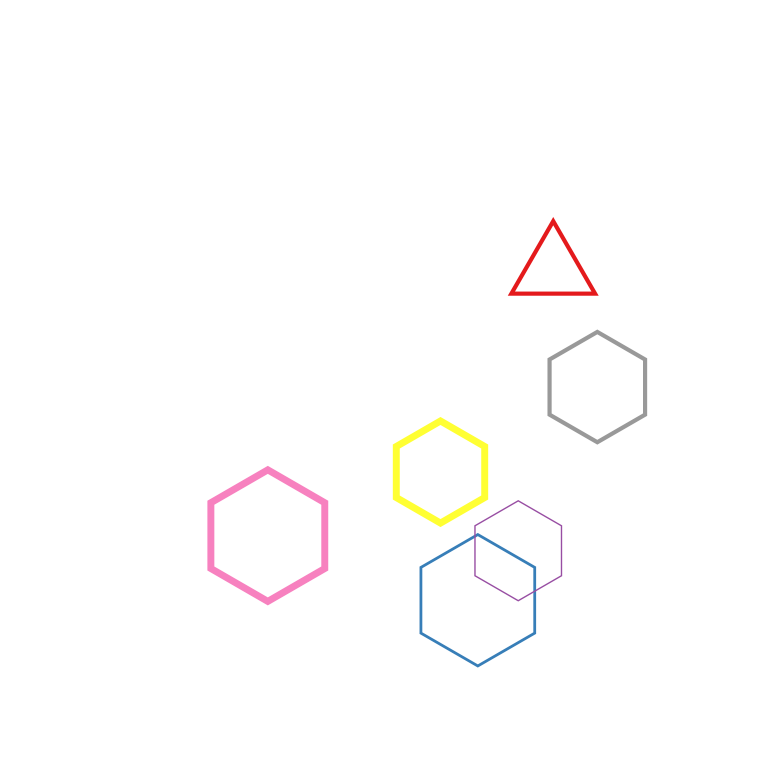[{"shape": "triangle", "thickness": 1.5, "radius": 0.31, "center": [0.718, 0.65]}, {"shape": "hexagon", "thickness": 1, "radius": 0.43, "center": [0.621, 0.22]}, {"shape": "hexagon", "thickness": 0.5, "radius": 0.32, "center": [0.673, 0.285]}, {"shape": "hexagon", "thickness": 2.5, "radius": 0.33, "center": [0.572, 0.387]}, {"shape": "hexagon", "thickness": 2.5, "radius": 0.43, "center": [0.348, 0.304]}, {"shape": "hexagon", "thickness": 1.5, "radius": 0.36, "center": [0.776, 0.497]}]